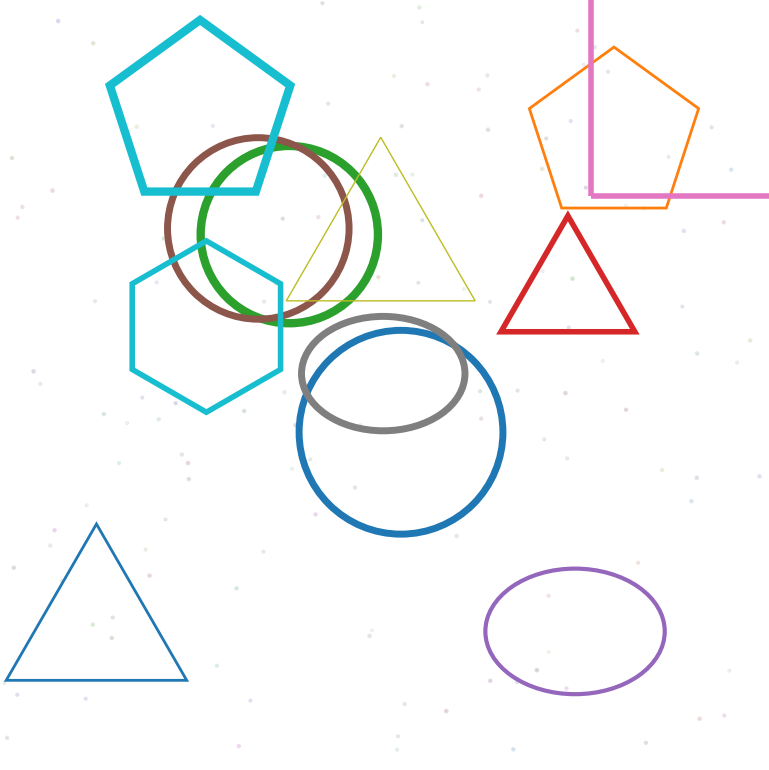[{"shape": "circle", "thickness": 2.5, "radius": 0.66, "center": [0.521, 0.439]}, {"shape": "triangle", "thickness": 1, "radius": 0.68, "center": [0.125, 0.184]}, {"shape": "pentagon", "thickness": 1, "radius": 0.58, "center": [0.797, 0.823]}, {"shape": "circle", "thickness": 3, "radius": 0.58, "center": [0.376, 0.695]}, {"shape": "triangle", "thickness": 2, "radius": 0.5, "center": [0.738, 0.619]}, {"shape": "oval", "thickness": 1.5, "radius": 0.58, "center": [0.747, 0.18]}, {"shape": "circle", "thickness": 2.5, "radius": 0.59, "center": [0.335, 0.703]}, {"shape": "square", "thickness": 2, "radius": 0.65, "center": [0.897, 0.875]}, {"shape": "oval", "thickness": 2.5, "radius": 0.53, "center": [0.498, 0.515]}, {"shape": "triangle", "thickness": 0.5, "radius": 0.71, "center": [0.494, 0.68]}, {"shape": "pentagon", "thickness": 3, "radius": 0.62, "center": [0.26, 0.851]}, {"shape": "hexagon", "thickness": 2, "radius": 0.56, "center": [0.268, 0.576]}]